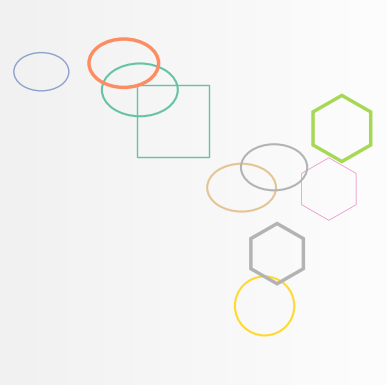[{"shape": "oval", "thickness": 1.5, "radius": 0.49, "center": [0.361, 0.767]}, {"shape": "square", "thickness": 1, "radius": 0.47, "center": [0.447, 0.685]}, {"shape": "oval", "thickness": 2.5, "radius": 0.45, "center": [0.319, 0.836]}, {"shape": "oval", "thickness": 1, "radius": 0.35, "center": [0.107, 0.814]}, {"shape": "hexagon", "thickness": 0.5, "radius": 0.41, "center": [0.849, 0.509]}, {"shape": "hexagon", "thickness": 2.5, "radius": 0.43, "center": [0.882, 0.666]}, {"shape": "circle", "thickness": 1.5, "radius": 0.38, "center": [0.683, 0.205]}, {"shape": "oval", "thickness": 1.5, "radius": 0.44, "center": [0.623, 0.513]}, {"shape": "hexagon", "thickness": 2.5, "radius": 0.39, "center": [0.715, 0.341]}, {"shape": "oval", "thickness": 1.5, "radius": 0.43, "center": [0.707, 0.565]}]